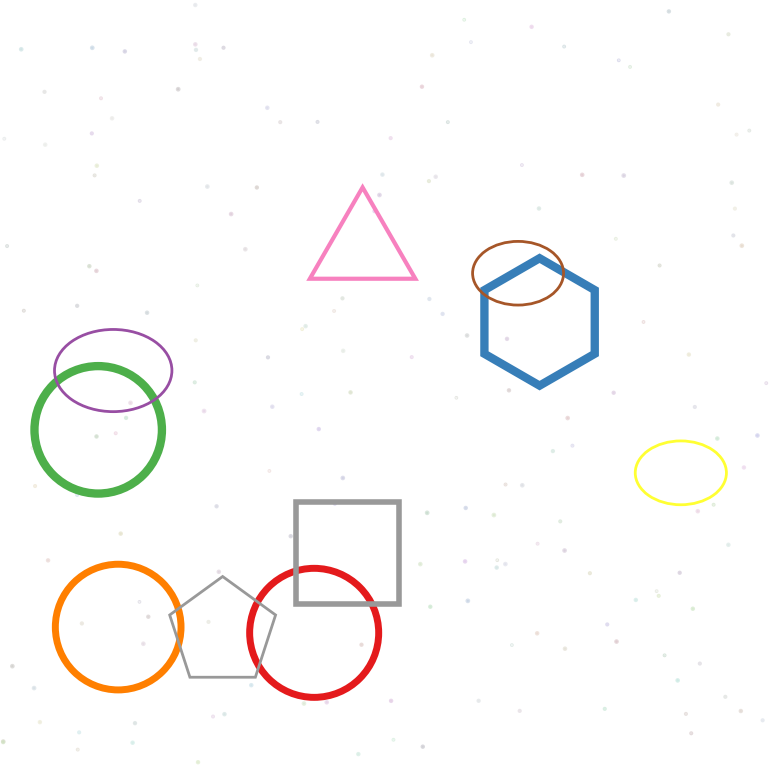[{"shape": "circle", "thickness": 2.5, "radius": 0.42, "center": [0.408, 0.178]}, {"shape": "hexagon", "thickness": 3, "radius": 0.41, "center": [0.701, 0.582]}, {"shape": "circle", "thickness": 3, "radius": 0.41, "center": [0.128, 0.442]}, {"shape": "oval", "thickness": 1, "radius": 0.38, "center": [0.147, 0.519]}, {"shape": "circle", "thickness": 2.5, "radius": 0.41, "center": [0.153, 0.186]}, {"shape": "oval", "thickness": 1, "radius": 0.3, "center": [0.884, 0.386]}, {"shape": "oval", "thickness": 1, "radius": 0.3, "center": [0.673, 0.645]}, {"shape": "triangle", "thickness": 1.5, "radius": 0.4, "center": [0.471, 0.678]}, {"shape": "pentagon", "thickness": 1, "radius": 0.36, "center": [0.289, 0.179]}, {"shape": "square", "thickness": 2, "radius": 0.33, "center": [0.451, 0.282]}]